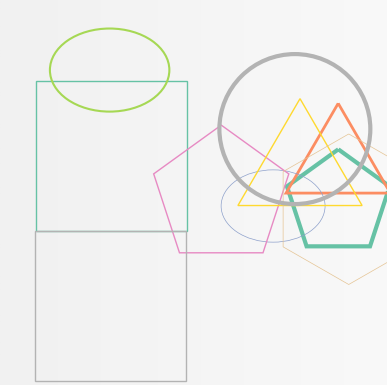[{"shape": "square", "thickness": 1, "radius": 0.97, "center": [0.288, 0.595]}, {"shape": "pentagon", "thickness": 3, "radius": 0.7, "center": [0.873, 0.473]}, {"shape": "triangle", "thickness": 2, "radius": 0.78, "center": [0.873, 0.576]}, {"shape": "oval", "thickness": 0.5, "radius": 0.67, "center": [0.705, 0.465]}, {"shape": "pentagon", "thickness": 1, "radius": 0.92, "center": [0.571, 0.492]}, {"shape": "oval", "thickness": 1.5, "radius": 0.77, "center": [0.283, 0.818]}, {"shape": "triangle", "thickness": 1, "radius": 0.93, "center": [0.774, 0.559]}, {"shape": "hexagon", "thickness": 0.5, "radius": 0.98, "center": [0.9, 0.457]}, {"shape": "square", "thickness": 1, "radius": 0.97, "center": [0.285, 0.206]}, {"shape": "circle", "thickness": 3, "radius": 0.97, "center": [0.761, 0.665]}]